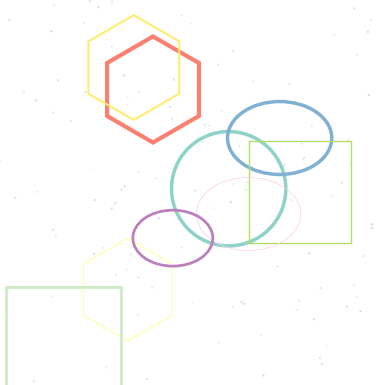[{"shape": "circle", "thickness": 2.5, "radius": 0.74, "center": [0.594, 0.51]}, {"shape": "hexagon", "thickness": 1, "radius": 0.67, "center": [0.332, 0.248]}, {"shape": "hexagon", "thickness": 3, "radius": 0.69, "center": [0.397, 0.768]}, {"shape": "oval", "thickness": 2.5, "radius": 0.68, "center": [0.726, 0.642]}, {"shape": "square", "thickness": 1, "radius": 0.66, "center": [0.779, 0.501]}, {"shape": "oval", "thickness": 0.5, "radius": 0.68, "center": [0.646, 0.444]}, {"shape": "oval", "thickness": 2, "radius": 0.52, "center": [0.449, 0.381]}, {"shape": "square", "thickness": 2, "radius": 0.75, "center": [0.164, 0.105]}, {"shape": "hexagon", "thickness": 1.5, "radius": 0.68, "center": [0.348, 0.825]}]